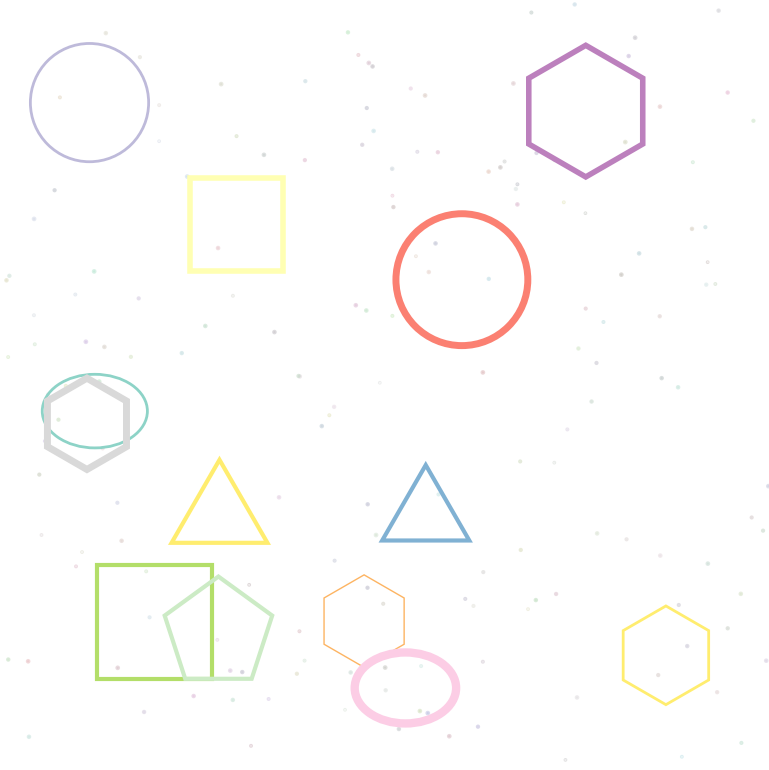[{"shape": "oval", "thickness": 1, "radius": 0.34, "center": [0.123, 0.466]}, {"shape": "square", "thickness": 2, "radius": 0.3, "center": [0.307, 0.709]}, {"shape": "circle", "thickness": 1, "radius": 0.38, "center": [0.116, 0.867]}, {"shape": "circle", "thickness": 2.5, "radius": 0.43, "center": [0.6, 0.637]}, {"shape": "triangle", "thickness": 1.5, "radius": 0.33, "center": [0.553, 0.331]}, {"shape": "hexagon", "thickness": 0.5, "radius": 0.3, "center": [0.473, 0.193]}, {"shape": "square", "thickness": 1.5, "radius": 0.37, "center": [0.201, 0.192]}, {"shape": "oval", "thickness": 3, "radius": 0.33, "center": [0.527, 0.107]}, {"shape": "hexagon", "thickness": 2.5, "radius": 0.3, "center": [0.113, 0.45]}, {"shape": "hexagon", "thickness": 2, "radius": 0.43, "center": [0.761, 0.856]}, {"shape": "pentagon", "thickness": 1.5, "radius": 0.37, "center": [0.284, 0.178]}, {"shape": "hexagon", "thickness": 1, "radius": 0.32, "center": [0.865, 0.149]}, {"shape": "triangle", "thickness": 1.5, "radius": 0.36, "center": [0.285, 0.331]}]